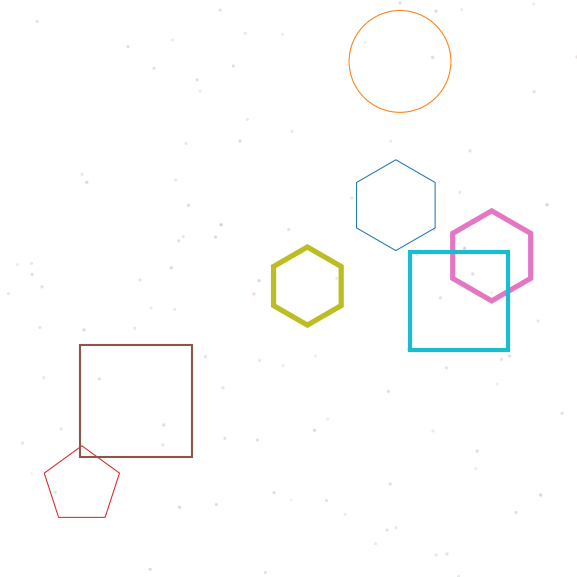[{"shape": "hexagon", "thickness": 0.5, "radius": 0.39, "center": [0.685, 0.644]}, {"shape": "circle", "thickness": 0.5, "radius": 0.44, "center": [0.693, 0.893]}, {"shape": "pentagon", "thickness": 0.5, "radius": 0.34, "center": [0.142, 0.159]}, {"shape": "square", "thickness": 1, "radius": 0.49, "center": [0.236, 0.304]}, {"shape": "hexagon", "thickness": 2.5, "radius": 0.39, "center": [0.851, 0.556]}, {"shape": "hexagon", "thickness": 2.5, "radius": 0.34, "center": [0.532, 0.504]}, {"shape": "square", "thickness": 2, "radius": 0.42, "center": [0.795, 0.478]}]